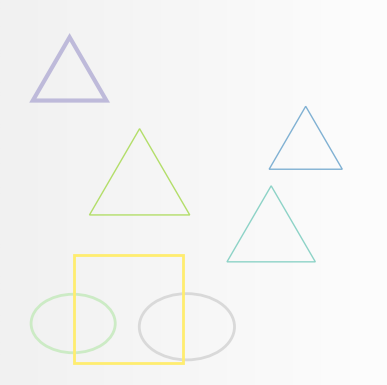[{"shape": "triangle", "thickness": 1, "radius": 0.66, "center": [0.7, 0.386]}, {"shape": "triangle", "thickness": 3, "radius": 0.55, "center": [0.18, 0.794]}, {"shape": "triangle", "thickness": 1, "radius": 0.54, "center": [0.789, 0.615]}, {"shape": "triangle", "thickness": 1, "radius": 0.75, "center": [0.36, 0.516]}, {"shape": "oval", "thickness": 2, "radius": 0.61, "center": [0.482, 0.151]}, {"shape": "oval", "thickness": 2, "radius": 0.54, "center": [0.189, 0.16]}, {"shape": "square", "thickness": 2, "radius": 0.7, "center": [0.332, 0.197]}]